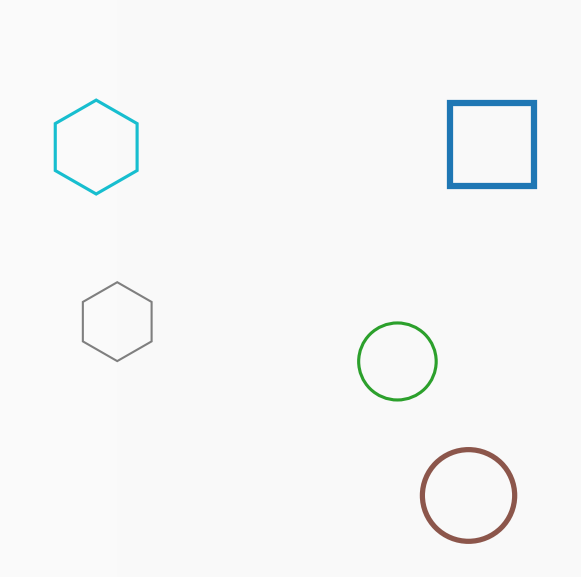[{"shape": "square", "thickness": 3, "radius": 0.36, "center": [0.847, 0.749]}, {"shape": "circle", "thickness": 1.5, "radius": 0.33, "center": [0.684, 0.373]}, {"shape": "circle", "thickness": 2.5, "radius": 0.4, "center": [0.806, 0.141]}, {"shape": "hexagon", "thickness": 1, "radius": 0.34, "center": [0.202, 0.442]}, {"shape": "hexagon", "thickness": 1.5, "radius": 0.41, "center": [0.165, 0.744]}]